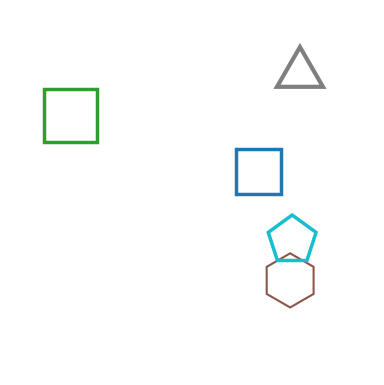[{"shape": "square", "thickness": 2.5, "radius": 0.3, "center": [0.671, 0.555]}, {"shape": "square", "thickness": 2.5, "radius": 0.34, "center": [0.184, 0.699]}, {"shape": "hexagon", "thickness": 1.5, "radius": 0.35, "center": [0.754, 0.272]}, {"shape": "triangle", "thickness": 3, "radius": 0.34, "center": [0.779, 0.809]}, {"shape": "pentagon", "thickness": 2.5, "radius": 0.33, "center": [0.759, 0.376]}]